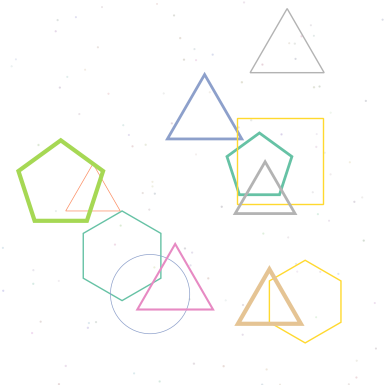[{"shape": "pentagon", "thickness": 2, "radius": 0.44, "center": [0.674, 0.566]}, {"shape": "hexagon", "thickness": 1, "radius": 0.58, "center": [0.317, 0.336]}, {"shape": "triangle", "thickness": 0.5, "radius": 0.41, "center": [0.242, 0.493]}, {"shape": "triangle", "thickness": 2, "radius": 0.56, "center": [0.531, 0.695]}, {"shape": "circle", "thickness": 0.5, "radius": 0.51, "center": [0.39, 0.236]}, {"shape": "triangle", "thickness": 1.5, "radius": 0.57, "center": [0.455, 0.253]}, {"shape": "pentagon", "thickness": 3, "radius": 0.58, "center": [0.158, 0.52]}, {"shape": "square", "thickness": 1, "radius": 0.56, "center": [0.728, 0.583]}, {"shape": "hexagon", "thickness": 1, "radius": 0.54, "center": [0.793, 0.217]}, {"shape": "triangle", "thickness": 3, "radius": 0.47, "center": [0.7, 0.206]}, {"shape": "triangle", "thickness": 2, "radius": 0.45, "center": [0.689, 0.49]}, {"shape": "triangle", "thickness": 1, "radius": 0.55, "center": [0.746, 0.867]}]